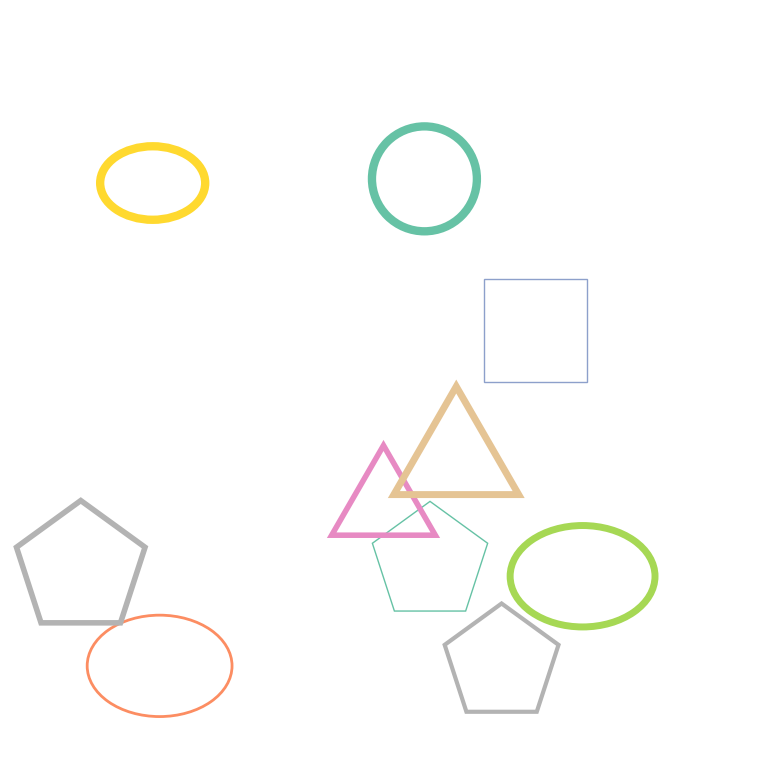[{"shape": "pentagon", "thickness": 0.5, "radius": 0.39, "center": [0.558, 0.27]}, {"shape": "circle", "thickness": 3, "radius": 0.34, "center": [0.551, 0.768]}, {"shape": "oval", "thickness": 1, "radius": 0.47, "center": [0.207, 0.135]}, {"shape": "square", "thickness": 0.5, "radius": 0.33, "center": [0.695, 0.57]}, {"shape": "triangle", "thickness": 2, "radius": 0.39, "center": [0.498, 0.344]}, {"shape": "oval", "thickness": 2.5, "radius": 0.47, "center": [0.757, 0.252]}, {"shape": "oval", "thickness": 3, "radius": 0.34, "center": [0.198, 0.762]}, {"shape": "triangle", "thickness": 2.5, "radius": 0.47, "center": [0.593, 0.404]}, {"shape": "pentagon", "thickness": 2, "radius": 0.44, "center": [0.105, 0.262]}, {"shape": "pentagon", "thickness": 1.5, "radius": 0.39, "center": [0.651, 0.139]}]